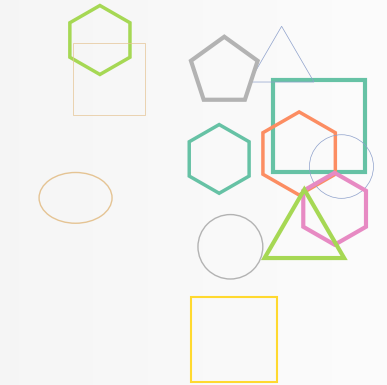[{"shape": "hexagon", "thickness": 2.5, "radius": 0.45, "center": [0.566, 0.587]}, {"shape": "square", "thickness": 3, "radius": 0.6, "center": [0.823, 0.672]}, {"shape": "hexagon", "thickness": 2.5, "radius": 0.54, "center": [0.772, 0.601]}, {"shape": "circle", "thickness": 0.5, "radius": 0.41, "center": [0.881, 0.567]}, {"shape": "triangle", "thickness": 0.5, "radius": 0.48, "center": [0.727, 0.835]}, {"shape": "hexagon", "thickness": 3, "radius": 0.47, "center": [0.864, 0.458]}, {"shape": "triangle", "thickness": 3, "radius": 0.59, "center": [0.785, 0.389]}, {"shape": "hexagon", "thickness": 2.5, "radius": 0.45, "center": [0.258, 0.896]}, {"shape": "square", "thickness": 1.5, "radius": 0.55, "center": [0.603, 0.118]}, {"shape": "square", "thickness": 0.5, "radius": 0.47, "center": [0.281, 0.795]}, {"shape": "oval", "thickness": 1, "radius": 0.47, "center": [0.195, 0.486]}, {"shape": "pentagon", "thickness": 3, "radius": 0.45, "center": [0.579, 0.814]}, {"shape": "circle", "thickness": 1, "radius": 0.42, "center": [0.595, 0.359]}]